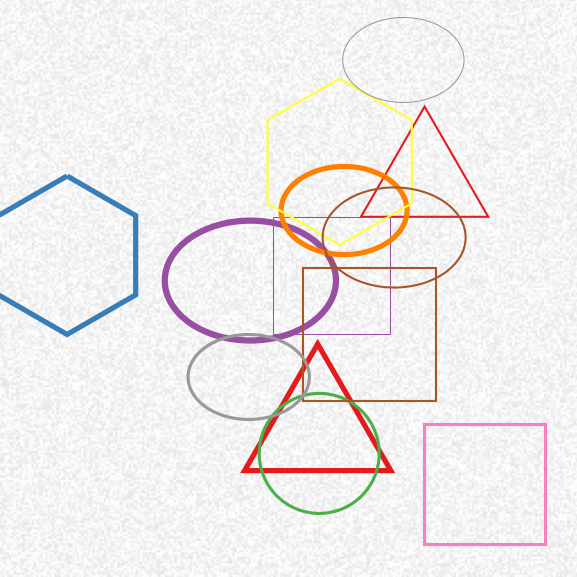[{"shape": "triangle", "thickness": 1, "radius": 0.64, "center": [0.735, 0.687]}, {"shape": "triangle", "thickness": 2.5, "radius": 0.73, "center": [0.55, 0.257]}, {"shape": "hexagon", "thickness": 2.5, "radius": 0.69, "center": [0.116, 0.557]}, {"shape": "circle", "thickness": 1.5, "radius": 0.52, "center": [0.553, 0.214]}, {"shape": "oval", "thickness": 3, "radius": 0.74, "center": [0.434, 0.513]}, {"shape": "square", "thickness": 0.5, "radius": 0.51, "center": [0.574, 0.522]}, {"shape": "oval", "thickness": 2.5, "radius": 0.55, "center": [0.596, 0.635]}, {"shape": "hexagon", "thickness": 1, "radius": 0.72, "center": [0.588, 0.719]}, {"shape": "square", "thickness": 1, "radius": 0.58, "center": [0.64, 0.42]}, {"shape": "oval", "thickness": 1, "radius": 0.62, "center": [0.682, 0.588]}, {"shape": "square", "thickness": 1.5, "radius": 0.52, "center": [0.839, 0.161]}, {"shape": "oval", "thickness": 1.5, "radius": 0.53, "center": [0.431, 0.346]}, {"shape": "oval", "thickness": 0.5, "radius": 0.53, "center": [0.698, 0.895]}]